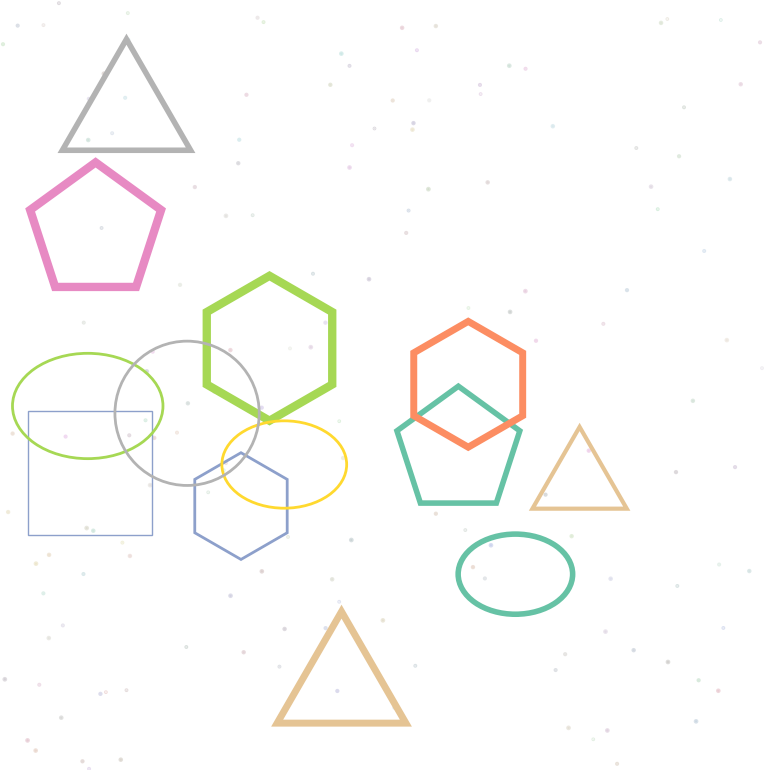[{"shape": "oval", "thickness": 2, "radius": 0.37, "center": [0.669, 0.254]}, {"shape": "pentagon", "thickness": 2, "radius": 0.42, "center": [0.595, 0.415]}, {"shape": "hexagon", "thickness": 2.5, "radius": 0.41, "center": [0.608, 0.501]}, {"shape": "square", "thickness": 0.5, "radius": 0.4, "center": [0.116, 0.386]}, {"shape": "hexagon", "thickness": 1, "radius": 0.35, "center": [0.313, 0.343]}, {"shape": "pentagon", "thickness": 3, "radius": 0.45, "center": [0.124, 0.7]}, {"shape": "hexagon", "thickness": 3, "radius": 0.47, "center": [0.35, 0.548]}, {"shape": "oval", "thickness": 1, "radius": 0.49, "center": [0.114, 0.473]}, {"shape": "oval", "thickness": 1, "radius": 0.41, "center": [0.369, 0.397]}, {"shape": "triangle", "thickness": 1.5, "radius": 0.35, "center": [0.753, 0.375]}, {"shape": "triangle", "thickness": 2.5, "radius": 0.48, "center": [0.444, 0.109]}, {"shape": "triangle", "thickness": 2, "radius": 0.48, "center": [0.164, 0.853]}, {"shape": "circle", "thickness": 1, "radius": 0.47, "center": [0.243, 0.463]}]